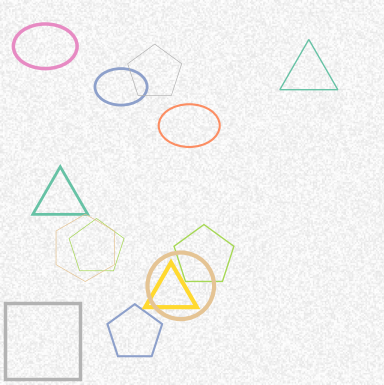[{"shape": "triangle", "thickness": 1, "radius": 0.43, "center": [0.802, 0.81]}, {"shape": "triangle", "thickness": 2, "radius": 0.41, "center": [0.157, 0.484]}, {"shape": "oval", "thickness": 1.5, "radius": 0.4, "center": [0.491, 0.674]}, {"shape": "pentagon", "thickness": 1.5, "radius": 0.37, "center": [0.35, 0.135]}, {"shape": "oval", "thickness": 2, "radius": 0.34, "center": [0.314, 0.774]}, {"shape": "oval", "thickness": 2.5, "radius": 0.41, "center": [0.118, 0.88]}, {"shape": "pentagon", "thickness": 0.5, "radius": 0.38, "center": [0.251, 0.357]}, {"shape": "pentagon", "thickness": 1, "radius": 0.41, "center": [0.53, 0.335]}, {"shape": "triangle", "thickness": 3, "radius": 0.39, "center": [0.444, 0.241]}, {"shape": "hexagon", "thickness": 0.5, "radius": 0.44, "center": [0.221, 0.356]}, {"shape": "circle", "thickness": 3, "radius": 0.43, "center": [0.47, 0.258]}, {"shape": "pentagon", "thickness": 0.5, "radius": 0.37, "center": [0.402, 0.812]}, {"shape": "square", "thickness": 2.5, "radius": 0.49, "center": [0.11, 0.114]}]